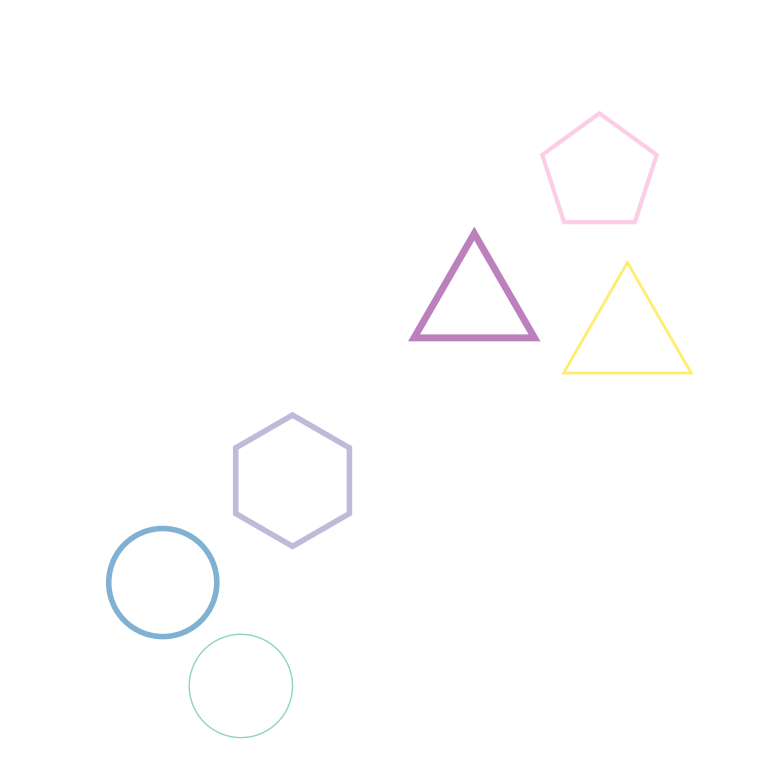[{"shape": "circle", "thickness": 0.5, "radius": 0.34, "center": [0.313, 0.109]}, {"shape": "hexagon", "thickness": 2, "radius": 0.43, "center": [0.38, 0.376]}, {"shape": "circle", "thickness": 2, "radius": 0.35, "center": [0.211, 0.243]}, {"shape": "pentagon", "thickness": 1.5, "radius": 0.39, "center": [0.779, 0.775]}, {"shape": "triangle", "thickness": 2.5, "radius": 0.45, "center": [0.616, 0.606]}, {"shape": "triangle", "thickness": 1, "radius": 0.48, "center": [0.815, 0.563]}]